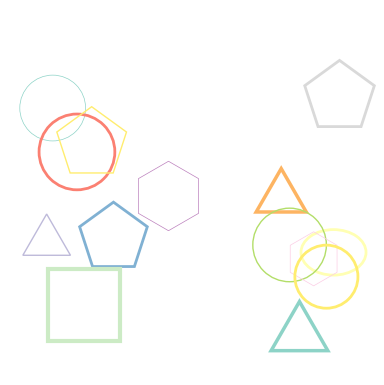[{"shape": "triangle", "thickness": 2.5, "radius": 0.43, "center": [0.778, 0.132]}, {"shape": "circle", "thickness": 0.5, "radius": 0.43, "center": [0.137, 0.719]}, {"shape": "oval", "thickness": 2, "radius": 0.42, "center": [0.866, 0.345]}, {"shape": "triangle", "thickness": 1, "radius": 0.36, "center": [0.121, 0.373]}, {"shape": "circle", "thickness": 2, "radius": 0.49, "center": [0.2, 0.605]}, {"shape": "pentagon", "thickness": 2, "radius": 0.46, "center": [0.295, 0.382]}, {"shape": "triangle", "thickness": 2.5, "radius": 0.38, "center": [0.73, 0.487]}, {"shape": "circle", "thickness": 1, "radius": 0.48, "center": [0.752, 0.364]}, {"shape": "hexagon", "thickness": 0.5, "radius": 0.35, "center": [0.815, 0.328]}, {"shape": "pentagon", "thickness": 2, "radius": 0.48, "center": [0.882, 0.748]}, {"shape": "hexagon", "thickness": 0.5, "radius": 0.45, "center": [0.438, 0.491]}, {"shape": "square", "thickness": 3, "radius": 0.47, "center": [0.218, 0.207]}, {"shape": "pentagon", "thickness": 1, "radius": 0.48, "center": [0.238, 0.628]}, {"shape": "circle", "thickness": 2, "radius": 0.41, "center": [0.848, 0.281]}]